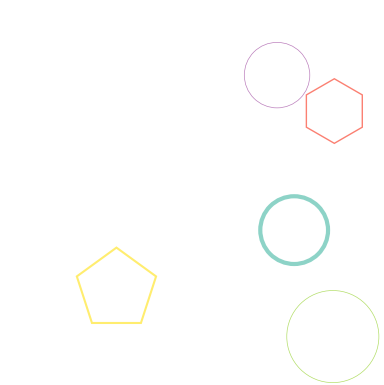[{"shape": "circle", "thickness": 3, "radius": 0.44, "center": [0.764, 0.402]}, {"shape": "hexagon", "thickness": 1, "radius": 0.42, "center": [0.868, 0.712]}, {"shape": "circle", "thickness": 0.5, "radius": 0.6, "center": [0.864, 0.126]}, {"shape": "circle", "thickness": 0.5, "radius": 0.43, "center": [0.72, 0.805]}, {"shape": "pentagon", "thickness": 1.5, "radius": 0.54, "center": [0.302, 0.249]}]